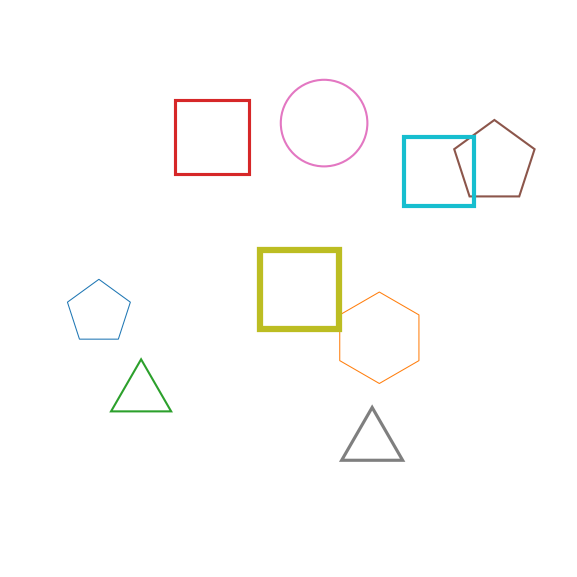[{"shape": "pentagon", "thickness": 0.5, "radius": 0.29, "center": [0.171, 0.458]}, {"shape": "hexagon", "thickness": 0.5, "radius": 0.4, "center": [0.657, 0.414]}, {"shape": "triangle", "thickness": 1, "radius": 0.3, "center": [0.244, 0.317]}, {"shape": "square", "thickness": 1.5, "radius": 0.32, "center": [0.368, 0.762]}, {"shape": "pentagon", "thickness": 1, "radius": 0.37, "center": [0.856, 0.718]}, {"shape": "circle", "thickness": 1, "radius": 0.37, "center": [0.561, 0.786]}, {"shape": "triangle", "thickness": 1.5, "radius": 0.3, "center": [0.644, 0.233]}, {"shape": "square", "thickness": 3, "radius": 0.34, "center": [0.519, 0.498]}, {"shape": "square", "thickness": 2, "radius": 0.3, "center": [0.76, 0.702]}]